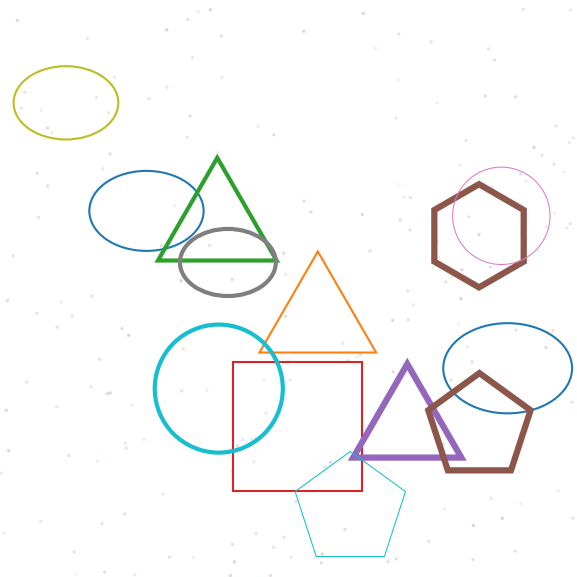[{"shape": "oval", "thickness": 1, "radius": 0.49, "center": [0.254, 0.634]}, {"shape": "oval", "thickness": 1, "radius": 0.56, "center": [0.879, 0.361]}, {"shape": "triangle", "thickness": 1, "radius": 0.58, "center": [0.55, 0.447]}, {"shape": "triangle", "thickness": 2, "radius": 0.59, "center": [0.376, 0.607]}, {"shape": "square", "thickness": 1, "radius": 0.56, "center": [0.515, 0.261]}, {"shape": "triangle", "thickness": 3, "radius": 0.54, "center": [0.705, 0.261]}, {"shape": "pentagon", "thickness": 3, "radius": 0.47, "center": [0.83, 0.26]}, {"shape": "hexagon", "thickness": 3, "radius": 0.45, "center": [0.829, 0.591]}, {"shape": "circle", "thickness": 0.5, "radius": 0.42, "center": [0.868, 0.625]}, {"shape": "oval", "thickness": 2, "radius": 0.41, "center": [0.395, 0.545]}, {"shape": "oval", "thickness": 1, "radius": 0.45, "center": [0.114, 0.821]}, {"shape": "circle", "thickness": 2, "radius": 0.55, "center": [0.379, 0.326]}, {"shape": "pentagon", "thickness": 0.5, "radius": 0.5, "center": [0.607, 0.117]}]